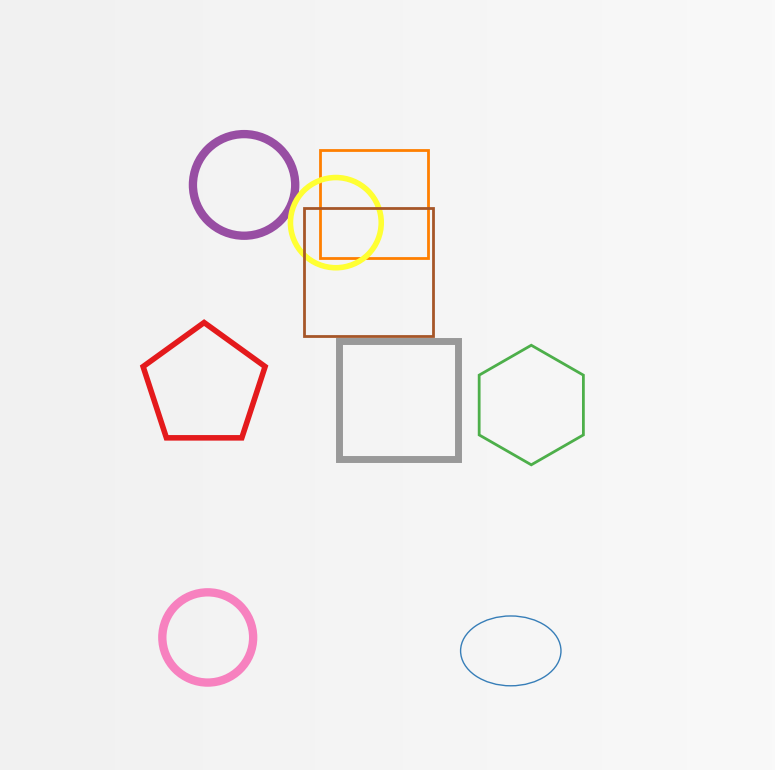[{"shape": "pentagon", "thickness": 2, "radius": 0.41, "center": [0.263, 0.498]}, {"shape": "oval", "thickness": 0.5, "radius": 0.32, "center": [0.659, 0.155]}, {"shape": "hexagon", "thickness": 1, "radius": 0.39, "center": [0.686, 0.474]}, {"shape": "circle", "thickness": 3, "radius": 0.33, "center": [0.315, 0.76]}, {"shape": "square", "thickness": 1, "radius": 0.35, "center": [0.483, 0.735]}, {"shape": "circle", "thickness": 2, "radius": 0.29, "center": [0.433, 0.711]}, {"shape": "square", "thickness": 1, "radius": 0.42, "center": [0.476, 0.647]}, {"shape": "circle", "thickness": 3, "radius": 0.29, "center": [0.268, 0.172]}, {"shape": "square", "thickness": 2.5, "radius": 0.38, "center": [0.514, 0.48]}]